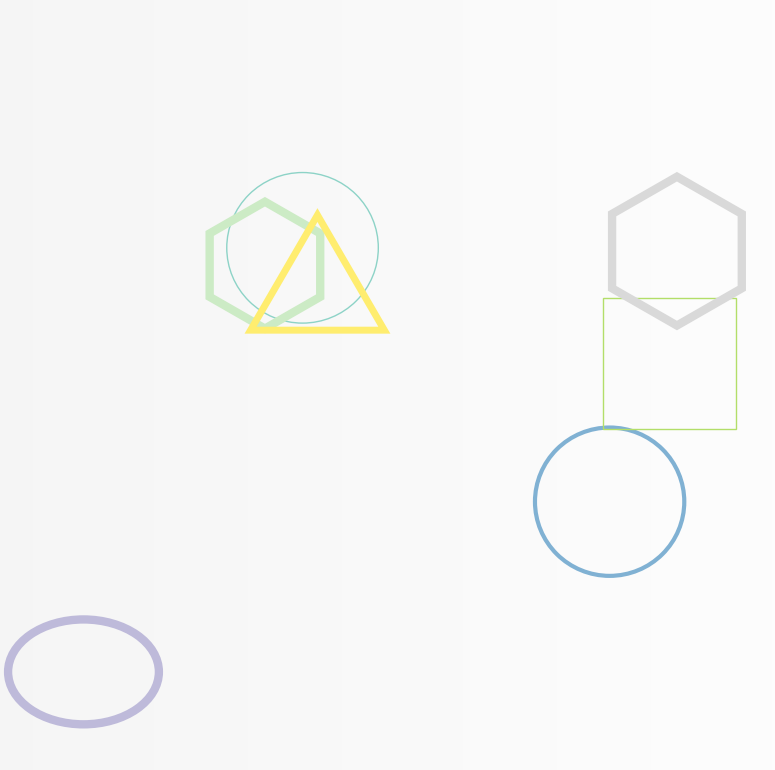[{"shape": "circle", "thickness": 0.5, "radius": 0.49, "center": [0.39, 0.678]}, {"shape": "oval", "thickness": 3, "radius": 0.49, "center": [0.108, 0.127]}, {"shape": "circle", "thickness": 1.5, "radius": 0.48, "center": [0.787, 0.348]}, {"shape": "square", "thickness": 0.5, "radius": 0.43, "center": [0.864, 0.528]}, {"shape": "hexagon", "thickness": 3, "radius": 0.48, "center": [0.873, 0.674]}, {"shape": "hexagon", "thickness": 3, "radius": 0.41, "center": [0.342, 0.656]}, {"shape": "triangle", "thickness": 2.5, "radius": 0.5, "center": [0.41, 0.621]}]